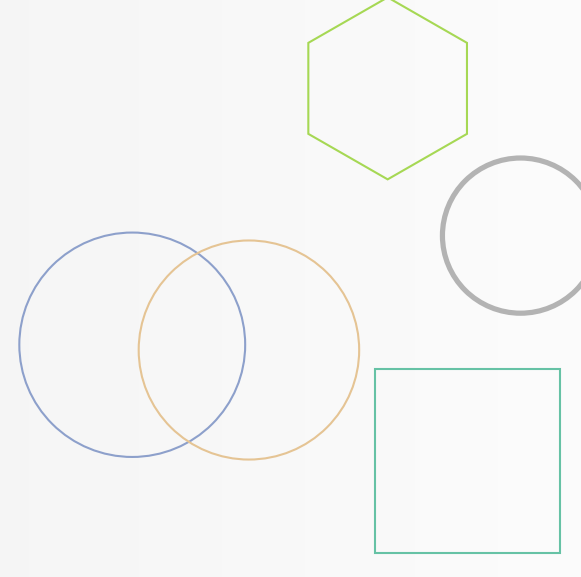[{"shape": "square", "thickness": 1, "radius": 0.8, "center": [0.804, 0.201]}, {"shape": "circle", "thickness": 1, "radius": 0.97, "center": [0.228, 0.402]}, {"shape": "hexagon", "thickness": 1, "radius": 0.79, "center": [0.667, 0.846]}, {"shape": "circle", "thickness": 1, "radius": 0.95, "center": [0.428, 0.393]}, {"shape": "circle", "thickness": 2.5, "radius": 0.67, "center": [0.896, 0.591]}]